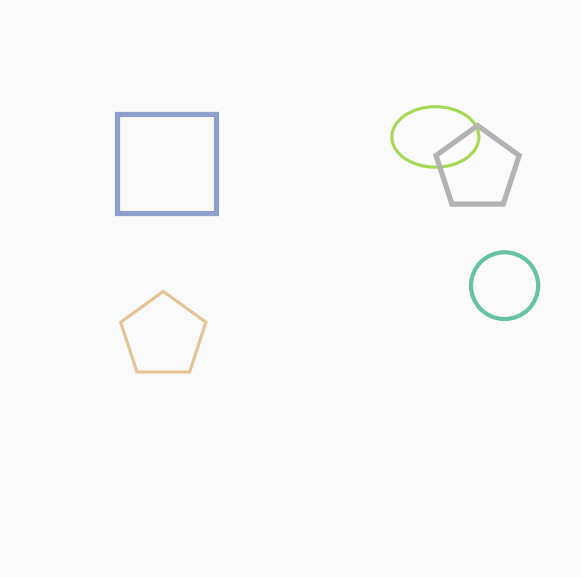[{"shape": "circle", "thickness": 2, "radius": 0.29, "center": [0.868, 0.505]}, {"shape": "square", "thickness": 2.5, "radius": 0.43, "center": [0.287, 0.716]}, {"shape": "oval", "thickness": 1.5, "radius": 0.37, "center": [0.749, 0.762]}, {"shape": "pentagon", "thickness": 1.5, "radius": 0.39, "center": [0.281, 0.417]}, {"shape": "pentagon", "thickness": 2.5, "radius": 0.38, "center": [0.822, 0.707]}]